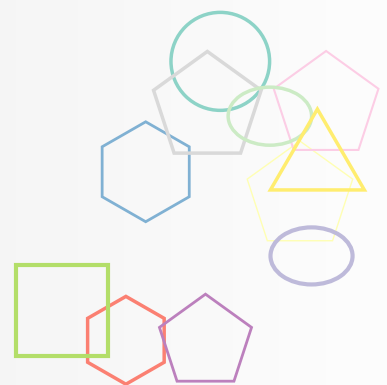[{"shape": "circle", "thickness": 2.5, "radius": 0.64, "center": [0.568, 0.841]}, {"shape": "pentagon", "thickness": 1, "radius": 0.72, "center": [0.774, 0.491]}, {"shape": "oval", "thickness": 3, "radius": 0.53, "center": [0.804, 0.335]}, {"shape": "hexagon", "thickness": 2.5, "radius": 0.57, "center": [0.325, 0.116]}, {"shape": "hexagon", "thickness": 2, "radius": 0.65, "center": [0.376, 0.554]}, {"shape": "square", "thickness": 3, "radius": 0.59, "center": [0.16, 0.193]}, {"shape": "pentagon", "thickness": 1.5, "radius": 0.71, "center": [0.842, 0.725]}, {"shape": "pentagon", "thickness": 2.5, "radius": 0.73, "center": [0.535, 0.72]}, {"shape": "pentagon", "thickness": 2, "radius": 0.62, "center": [0.53, 0.111]}, {"shape": "oval", "thickness": 2.5, "radius": 0.54, "center": [0.696, 0.698]}, {"shape": "triangle", "thickness": 2.5, "radius": 0.7, "center": [0.819, 0.577]}]